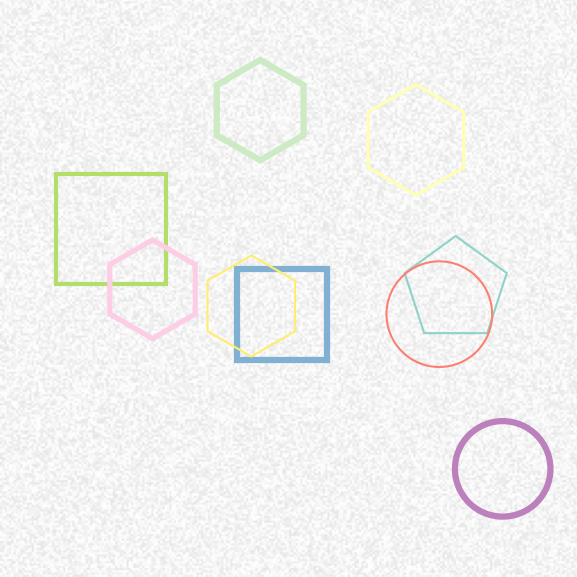[{"shape": "pentagon", "thickness": 1, "radius": 0.46, "center": [0.789, 0.497]}, {"shape": "hexagon", "thickness": 1.5, "radius": 0.48, "center": [0.72, 0.757]}, {"shape": "circle", "thickness": 1, "radius": 0.46, "center": [0.761, 0.455]}, {"shape": "square", "thickness": 3, "radius": 0.39, "center": [0.488, 0.454]}, {"shape": "square", "thickness": 2, "radius": 0.48, "center": [0.192, 0.603]}, {"shape": "hexagon", "thickness": 2.5, "radius": 0.43, "center": [0.264, 0.498]}, {"shape": "circle", "thickness": 3, "radius": 0.41, "center": [0.87, 0.187]}, {"shape": "hexagon", "thickness": 3, "radius": 0.43, "center": [0.451, 0.808]}, {"shape": "hexagon", "thickness": 1, "radius": 0.44, "center": [0.435, 0.469]}]